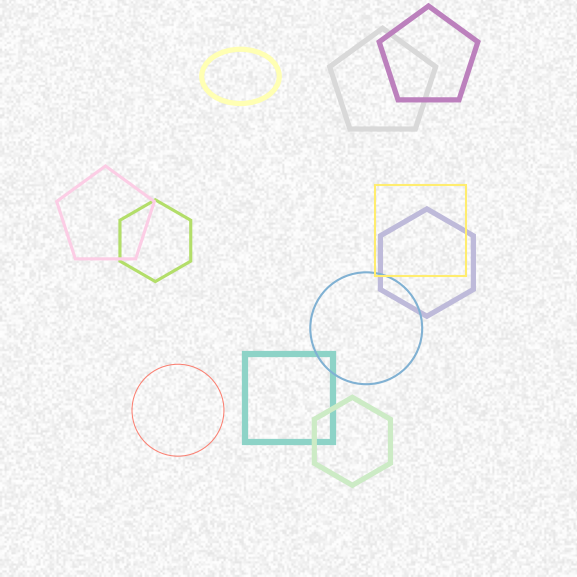[{"shape": "square", "thickness": 3, "radius": 0.38, "center": [0.5, 0.31]}, {"shape": "oval", "thickness": 2.5, "radius": 0.34, "center": [0.416, 0.867]}, {"shape": "hexagon", "thickness": 2.5, "radius": 0.46, "center": [0.739, 0.544]}, {"shape": "circle", "thickness": 0.5, "radius": 0.4, "center": [0.308, 0.289]}, {"shape": "circle", "thickness": 1, "radius": 0.48, "center": [0.634, 0.431]}, {"shape": "hexagon", "thickness": 1.5, "radius": 0.35, "center": [0.269, 0.582]}, {"shape": "pentagon", "thickness": 1.5, "radius": 0.44, "center": [0.183, 0.623]}, {"shape": "pentagon", "thickness": 2.5, "radius": 0.48, "center": [0.663, 0.854]}, {"shape": "pentagon", "thickness": 2.5, "radius": 0.45, "center": [0.742, 0.899]}, {"shape": "hexagon", "thickness": 2.5, "radius": 0.38, "center": [0.61, 0.235]}, {"shape": "square", "thickness": 1, "radius": 0.39, "center": [0.728, 0.6]}]